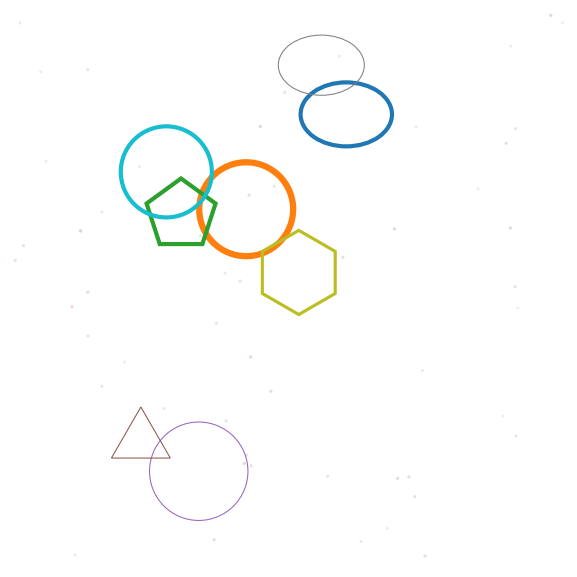[{"shape": "oval", "thickness": 2, "radius": 0.4, "center": [0.6, 0.801]}, {"shape": "circle", "thickness": 3, "radius": 0.41, "center": [0.426, 0.637]}, {"shape": "pentagon", "thickness": 2, "radius": 0.31, "center": [0.314, 0.627]}, {"shape": "circle", "thickness": 0.5, "radius": 0.43, "center": [0.344, 0.183]}, {"shape": "triangle", "thickness": 0.5, "radius": 0.29, "center": [0.244, 0.235]}, {"shape": "oval", "thickness": 0.5, "radius": 0.37, "center": [0.556, 0.886]}, {"shape": "hexagon", "thickness": 1.5, "radius": 0.36, "center": [0.517, 0.527]}, {"shape": "circle", "thickness": 2, "radius": 0.39, "center": [0.288, 0.701]}]